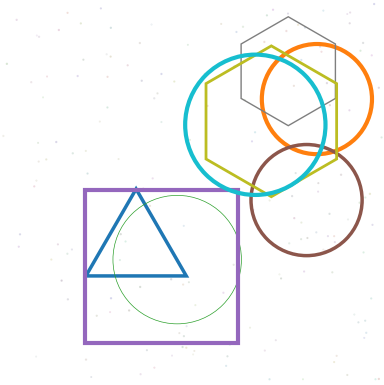[{"shape": "triangle", "thickness": 2.5, "radius": 0.75, "center": [0.353, 0.359]}, {"shape": "circle", "thickness": 3, "radius": 0.72, "center": [0.823, 0.743]}, {"shape": "circle", "thickness": 0.5, "radius": 0.83, "center": [0.46, 0.326]}, {"shape": "square", "thickness": 3, "radius": 0.99, "center": [0.418, 0.308]}, {"shape": "circle", "thickness": 2.5, "radius": 0.72, "center": [0.796, 0.48]}, {"shape": "hexagon", "thickness": 1, "radius": 0.71, "center": [0.749, 0.815]}, {"shape": "hexagon", "thickness": 2, "radius": 0.98, "center": [0.705, 0.685]}, {"shape": "circle", "thickness": 3, "radius": 0.91, "center": [0.663, 0.676]}]